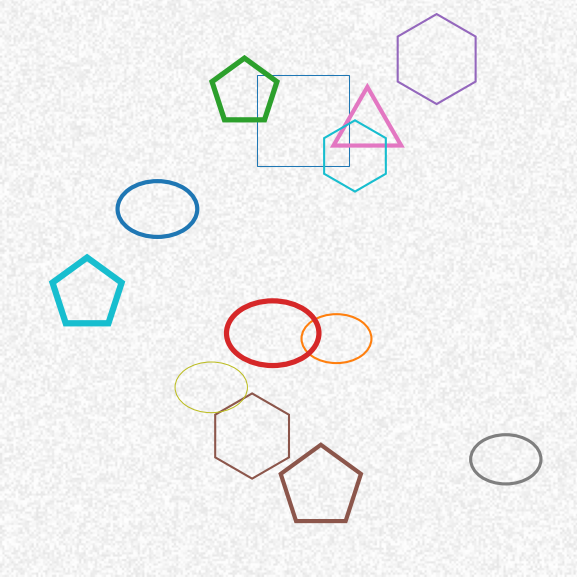[{"shape": "square", "thickness": 0.5, "radius": 0.4, "center": [0.525, 0.791]}, {"shape": "oval", "thickness": 2, "radius": 0.35, "center": [0.273, 0.637]}, {"shape": "oval", "thickness": 1, "radius": 0.3, "center": [0.583, 0.413]}, {"shape": "pentagon", "thickness": 2.5, "radius": 0.3, "center": [0.423, 0.839]}, {"shape": "oval", "thickness": 2.5, "radius": 0.4, "center": [0.472, 0.422]}, {"shape": "hexagon", "thickness": 1, "radius": 0.39, "center": [0.756, 0.897]}, {"shape": "pentagon", "thickness": 2, "radius": 0.37, "center": [0.556, 0.156]}, {"shape": "hexagon", "thickness": 1, "radius": 0.37, "center": [0.437, 0.244]}, {"shape": "triangle", "thickness": 2, "radius": 0.34, "center": [0.636, 0.781]}, {"shape": "oval", "thickness": 1.5, "radius": 0.3, "center": [0.876, 0.204]}, {"shape": "oval", "thickness": 0.5, "radius": 0.31, "center": [0.366, 0.328]}, {"shape": "hexagon", "thickness": 1, "radius": 0.31, "center": [0.615, 0.729]}, {"shape": "pentagon", "thickness": 3, "radius": 0.31, "center": [0.151, 0.49]}]